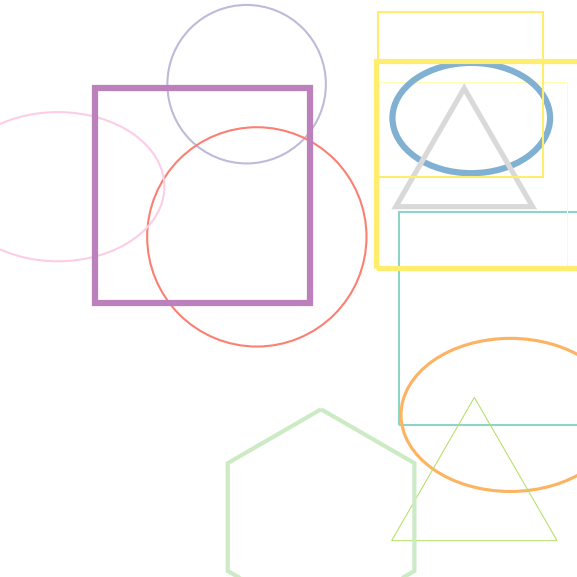[{"shape": "square", "thickness": 1, "radius": 0.92, "center": [0.875, 0.447]}, {"shape": "square", "thickness": 0.5, "radius": 0.81, "center": [0.82, 0.695]}, {"shape": "circle", "thickness": 1, "radius": 0.69, "center": [0.427, 0.853]}, {"shape": "circle", "thickness": 1, "radius": 0.95, "center": [0.445, 0.589]}, {"shape": "oval", "thickness": 3, "radius": 0.68, "center": [0.816, 0.795]}, {"shape": "oval", "thickness": 1.5, "radius": 0.95, "center": [0.884, 0.281]}, {"shape": "triangle", "thickness": 0.5, "radius": 0.83, "center": [0.821, 0.146]}, {"shape": "oval", "thickness": 1, "radius": 0.92, "center": [0.1, 0.676]}, {"shape": "triangle", "thickness": 2.5, "radius": 0.68, "center": [0.804, 0.71]}, {"shape": "square", "thickness": 3, "radius": 0.93, "center": [0.35, 0.661]}, {"shape": "hexagon", "thickness": 2, "radius": 0.93, "center": [0.556, 0.104]}, {"shape": "square", "thickness": 1, "radius": 0.71, "center": [0.797, 0.836]}, {"shape": "square", "thickness": 2.5, "radius": 0.9, "center": [0.831, 0.715]}]